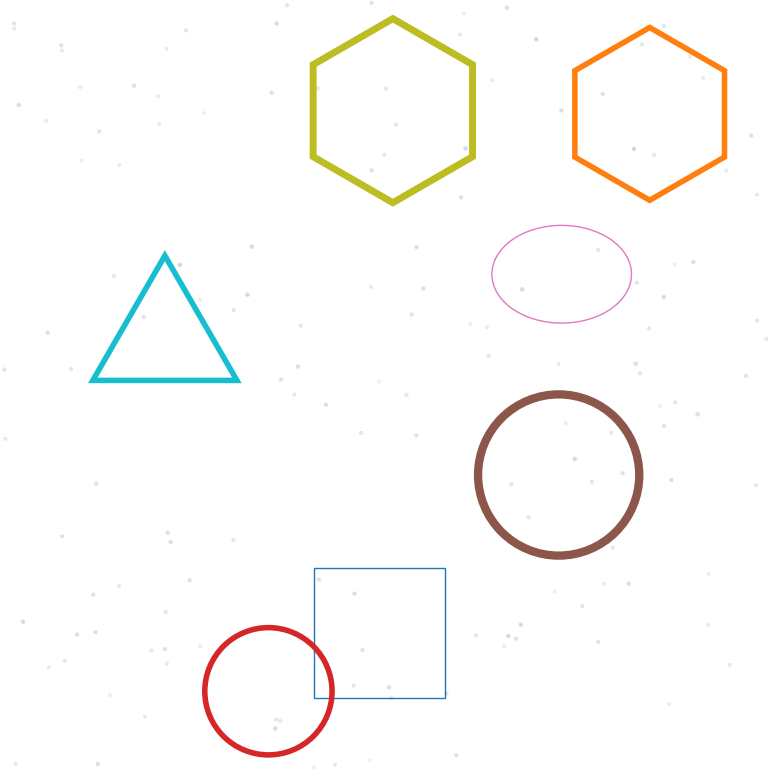[{"shape": "square", "thickness": 0.5, "radius": 0.42, "center": [0.493, 0.178]}, {"shape": "hexagon", "thickness": 2, "radius": 0.56, "center": [0.844, 0.852]}, {"shape": "circle", "thickness": 2, "radius": 0.41, "center": [0.349, 0.102]}, {"shape": "circle", "thickness": 3, "radius": 0.52, "center": [0.726, 0.383]}, {"shape": "oval", "thickness": 0.5, "radius": 0.45, "center": [0.729, 0.644]}, {"shape": "hexagon", "thickness": 2.5, "radius": 0.6, "center": [0.51, 0.856]}, {"shape": "triangle", "thickness": 2, "radius": 0.54, "center": [0.214, 0.56]}]